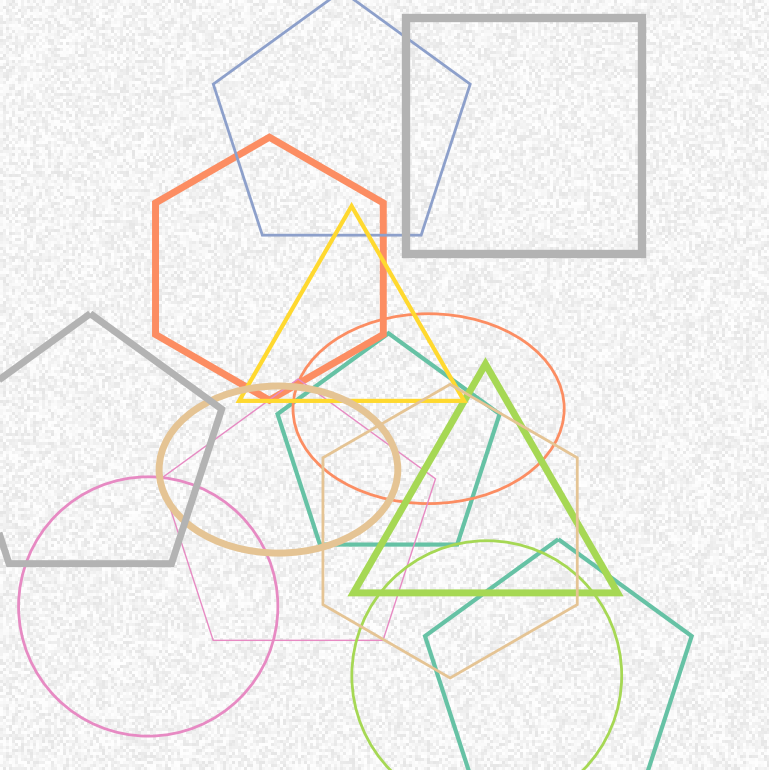[{"shape": "pentagon", "thickness": 1.5, "radius": 0.91, "center": [0.725, 0.118]}, {"shape": "pentagon", "thickness": 1.5, "radius": 0.76, "center": [0.505, 0.415]}, {"shape": "oval", "thickness": 1, "radius": 0.88, "center": [0.557, 0.469]}, {"shape": "hexagon", "thickness": 2.5, "radius": 0.85, "center": [0.35, 0.651]}, {"shape": "pentagon", "thickness": 1, "radius": 0.88, "center": [0.444, 0.836]}, {"shape": "pentagon", "thickness": 0.5, "radius": 0.94, "center": [0.387, 0.32]}, {"shape": "circle", "thickness": 1, "radius": 0.84, "center": [0.192, 0.212]}, {"shape": "circle", "thickness": 1, "radius": 0.88, "center": [0.632, 0.123]}, {"shape": "triangle", "thickness": 2.5, "radius": 0.99, "center": [0.631, 0.329]}, {"shape": "triangle", "thickness": 1.5, "radius": 0.84, "center": [0.457, 0.564]}, {"shape": "oval", "thickness": 2.5, "radius": 0.77, "center": [0.362, 0.39]}, {"shape": "hexagon", "thickness": 1, "radius": 0.95, "center": [0.585, 0.31]}, {"shape": "pentagon", "thickness": 2.5, "radius": 0.9, "center": [0.117, 0.413]}, {"shape": "square", "thickness": 3, "radius": 0.77, "center": [0.68, 0.824]}]